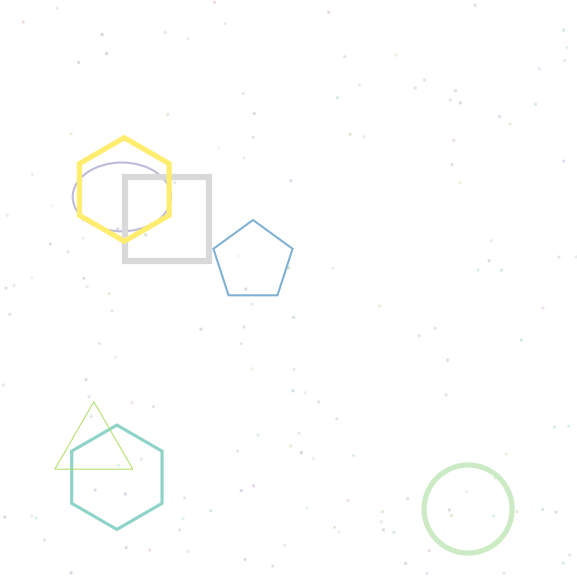[{"shape": "hexagon", "thickness": 1.5, "radius": 0.45, "center": [0.202, 0.173]}, {"shape": "oval", "thickness": 1, "radius": 0.43, "center": [0.211, 0.658]}, {"shape": "pentagon", "thickness": 1, "radius": 0.36, "center": [0.438, 0.546]}, {"shape": "triangle", "thickness": 0.5, "radius": 0.39, "center": [0.163, 0.226]}, {"shape": "square", "thickness": 3, "radius": 0.37, "center": [0.289, 0.62]}, {"shape": "circle", "thickness": 2.5, "radius": 0.38, "center": [0.811, 0.118]}, {"shape": "hexagon", "thickness": 2.5, "radius": 0.45, "center": [0.215, 0.671]}]